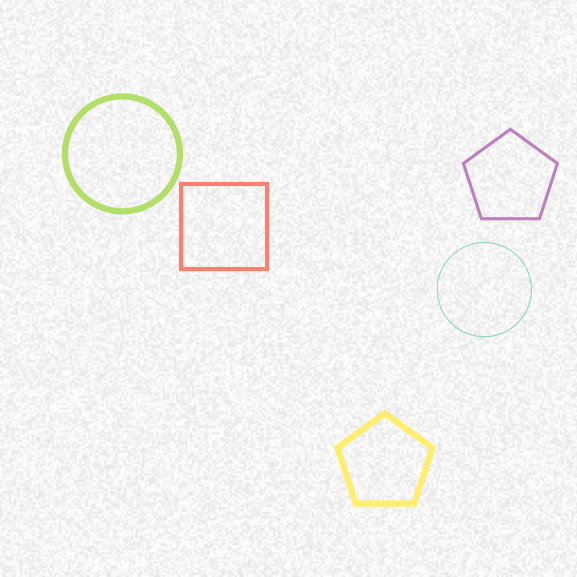[{"shape": "circle", "thickness": 0.5, "radius": 0.41, "center": [0.839, 0.498]}, {"shape": "square", "thickness": 2, "radius": 0.37, "center": [0.388, 0.607]}, {"shape": "circle", "thickness": 3, "radius": 0.5, "center": [0.212, 0.733]}, {"shape": "pentagon", "thickness": 1.5, "radius": 0.43, "center": [0.884, 0.69]}, {"shape": "pentagon", "thickness": 3, "radius": 0.43, "center": [0.667, 0.197]}]